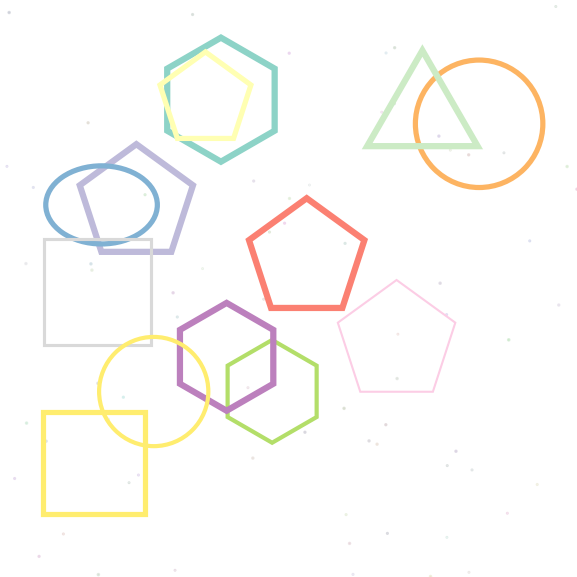[{"shape": "hexagon", "thickness": 3, "radius": 0.54, "center": [0.383, 0.827]}, {"shape": "pentagon", "thickness": 2.5, "radius": 0.41, "center": [0.356, 0.826]}, {"shape": "pentagon", "thickness": 3, "radius": 0.52, "center": [0.236, 0.646]}, {"shape": "pentagon", "thickness": 3, "radius": 0.53, "center": [0.531, 0.551]}, {"shape": "oval", "thickness": 2.5, "radius": 0.48, "center": [0.176, 0.644]}, {"shape": "circle", "thickness": 2.5, "radius": 0.55, "center": [0.83, 0.785]}, {"shape": "hexagon", "thickness": 2, "radius": 0.45, "center": [0.471, 0.321]}, {"shape": "pentagon", "thickness": 1, "radius": 0.53, "center": [0.687, 0.407]}, {"shape": "square", "thickness": 1.5, "radius": 0.46, "center": [0.169, 0.494]}, {"shape": "hexagon", "thickness": 3, "radius": 0.47, "center": [0.392, 0.381]}, {"shape": "triangle", "thickness": 3, "radius": 0.55, "center": [0.731, 0.801]}, {"shape": "square", "thickness": 2.5, "radius": 0.44, "center": [0.162, 0.197]}, {"shape": "circle", "thickness": 2, "radius": 0.47, "center": [0.266, 0.321]}]